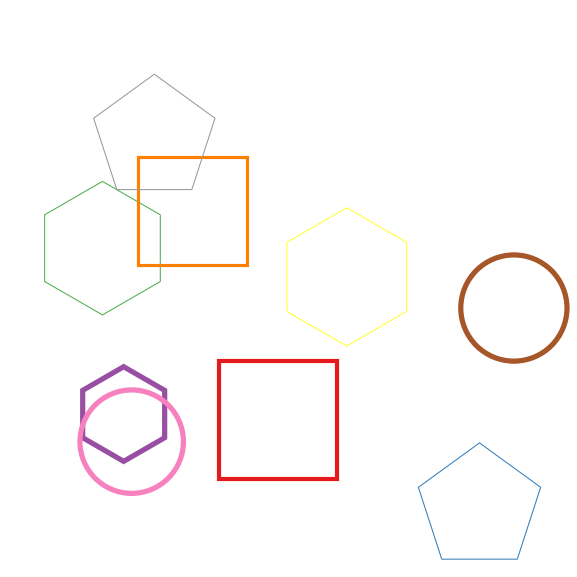[{"shape": "square", "thickness": 2, "radius": 0.51, "center": [0.481, 0.271]}, {"shape": "pentagon", "thickness": 0.5, "radius": 0.56, "center": [0.83, 0.121]}, {"shape": "hexagon", "thickness": 0.5, "radius": 0.58, "center": [0.177, 0.569]}, {"shape": "hexagon", "thickness": 2.5, "radius": 0.41, "center": [0.214, 0.282]}, {"shape": "square", "thickness": 1.5, "radius": 0.47, "center": [0.333, 0.634]}, {"shape": "hexagon", "thickness": 0.5, "radius": 0.6, "center": [0.6, 0.52]}, {"shape": "circle", "thickness": 2.5, "radius": 0.46, "center": [0.89, 0.466]}, {"shape": "circle", "thickness": 2.5, "radius": 0.45, "center": [0.228, 0.234]}, {"shape": "pentagon", "thickness": 0.5, "radius": 0.55, "center": [0.267, 0.76]}]